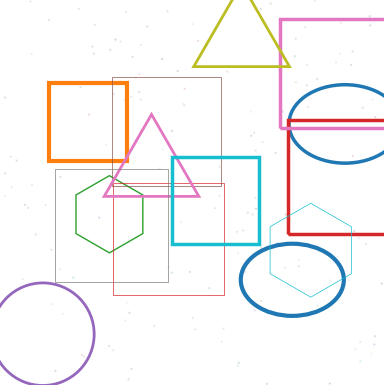[{"shape": "oval", "thickness": 3, "radius": 0.67, "center": [0.759, 0.273]}, {"shape": "oval", "thickness": 2.5, "radius": 0.73, "center": [0.896, 0.678]}, {"shape": "square", "thickness": 3, "radius": 0.5, "center": [0.228, 0.683]}, {"shape": "hexagon", "thickness": 1, "radius": 0.5, "center": [0.284, 0.443]}, {"shape": "square", "thickness": 2.5, "radius": 0.74, "center": [0.897, 0.541]}, {"shape": "square", "thickness": 0.5, "radius": 0.73, "center": [0.438, 0.378]}, {"shape": "circle", "thickness": 2, "radius": 0.67, "center": [0.111, 0.132]}, {"shape": "square", "thickness": 0.5, "radius": 0.71, "center": [0.432, 0.658]}, {"shape": "square", "thickness": 2.5, "radius": 0.71, "center": [0.868, 0.809]}, {"shape": "triangle", "thickness": 2, "radius": 0.71, "center": [0.394, 0.561]}, {"shape": "square", "thickness": 0.5, "radius": 0.73, "center": [0.29, 0.415]}, {"shape": "triangle", "thickness": 2, "radius": 0.72, "center": [0.628, 0.899]}, {"shape": "square", "thickness": 2.5, "radius": 0.56, "center": [0.56, 0.479]}, {"shape": "hexagon", "thickness": 0.5, "radius": 0.61, "center": [0.807, 0.35]}]